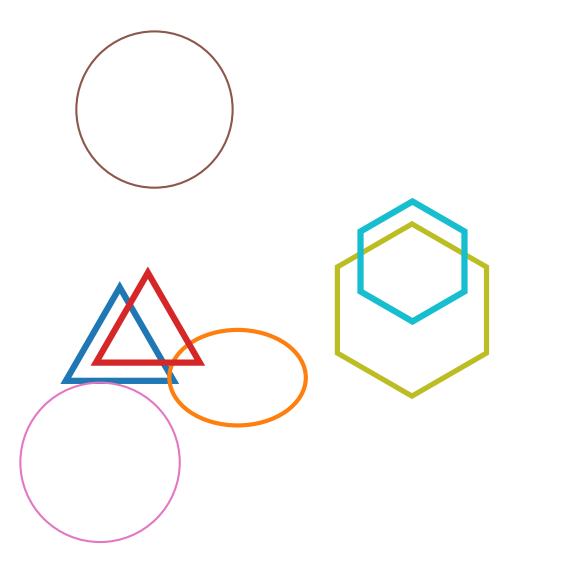[{"shape": "triangle", "thickness": 3, "radius": 0.54, "center": [0.207, 0.394]}, {"shape": "oval", "thickness": 2, "radius": 0.59, "center": [0.411, 0.345]}, {"shape": "triangle", "thickness": 3, "radius": 0.52, "center": [0.256, 0.423]}, {"shape": "circle", "thickness": 1, "radius": 0.68, "center": [0.267, 0.809]}, {"shape": "circle", "thickness": 1, "radius": 0.69, "center": [0.173, 0.199]}, {"shape": "hexagon", "thickness": 2.5, "radius": 0.75, "center": [0.713, 0.462]}, {"shape": "hexagon", "thickness": 3, "radius": 0.52, "center": [0.714, 0.546]}]